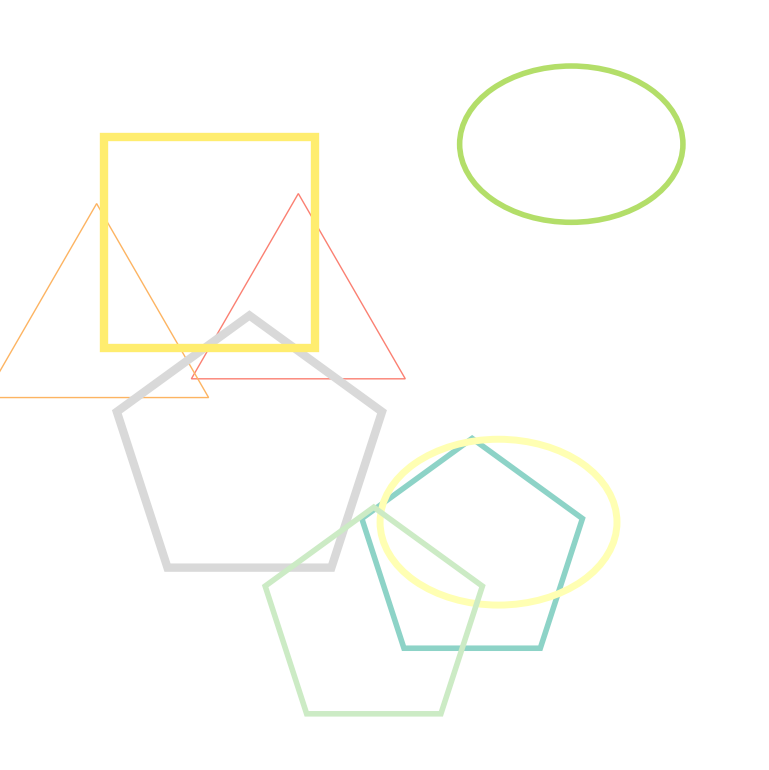[{"shape": "pentagon", "thickness": 2, "radius": 0.75, "center": [0.613, 0.28]}, {"shape": "oval", "thickness": 2.5, "radius": 0.77, "center": [0.647, 0.322]}, {"shape": "triangle", "thickness": 0.5, "radius": 0.8, "center": [0.387, 0.588]}, {"shape": "triangle", "thickness": 0.5, "radius": 0.84, "center": [0.125, 0.568]}, {"shape": "oval", "thickness": 2, "radius": 0.72, "center": [0.742, 0.813]}, {"shape": "pentagon", "thickness": 3, "radius": 0.91, "center": [0.324, 0.409]}, {"shape": "pentagon", "thickness": 2, "radius": 0.74, "center": [0.485, 0.193]}, {"shape": "square", "thickness": 3, "radius": 0.68, "center": [0.272, 0.685]}]